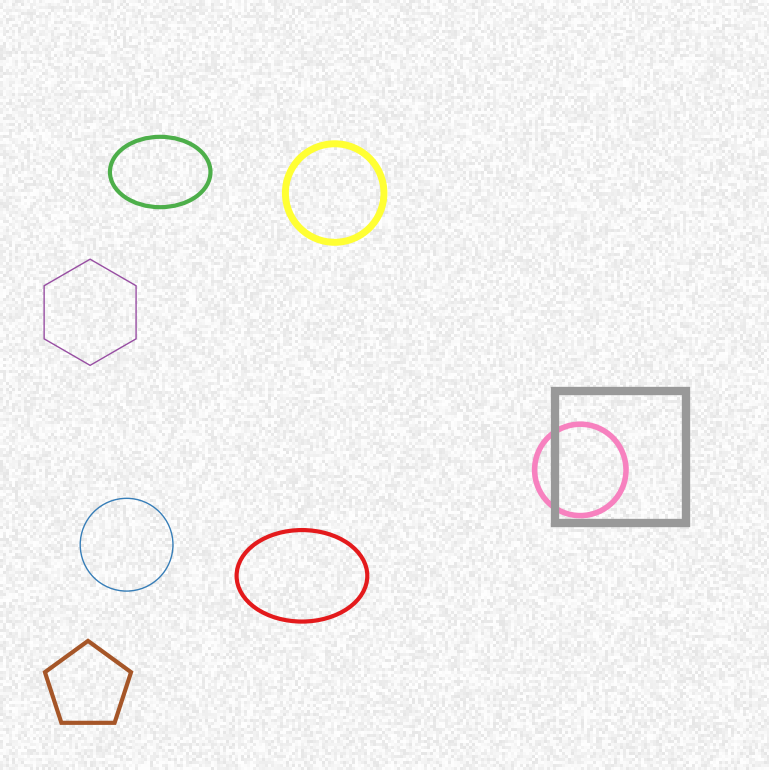[{"shape": "oval", "thickness": 1.5, "radius": 0.42, "center": [0.392, 0.252]}, {"shape": "circle", "thickness": 0.5, "radius": 0.3, "center": [0.164, 0.293]}, {"shape": "oval", "thickness": 1.5, "radius": 0.33, "center": [0.208, 0.777]}, {"shape": "hexagon", "thickness": 0.5, "radius": 0.34, "center": [0.117, 0.594]}, {"shape": "circle", "thickness": 2.5, "radius": 0.32, "center": [0.435, 0.749]}, {"shape": "pentagon", "thickness": 1.5, "radius": 0.29, "center": [0.114, 0.109]}, {"shape": "circle", "thickness": 2, "radius": 0.3, "center": [0.754, 0.39]}, {"shape": "square", "thickness": 3, "radius": 0.43, "center": [0.806, 0.406]}]